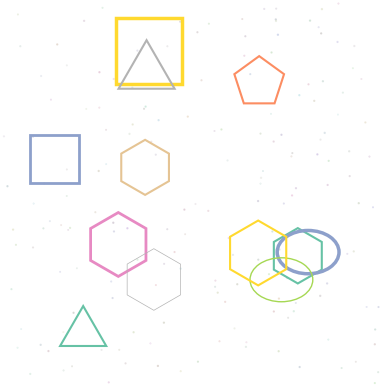[{"shape": "hexagon", "thickness": 1.5, "radius": 0.36, "center": [0.774, 0.336]}, {"shape": "triangle", "thickness": 1.5, "radius": 0.35, "center": [0.216, 0.136]}, {"shape": "pentagon", "thickness": 1.5, "radius": 0.34, "center": [0.673, 0.786]}, {"shape": "oval", "thickness": 2.5, "radius": 0.4, "center": [0.8, 0.345]}, {"shape": "square", "thickness": 2, "radius": 0.32, "center": [0.141, 0.587]}, {"shape": "hexagon", "thickness": 2, "radius": 0.42, "center": [0.307, 0.365]}, {"shape": "oval", "thickness": 1, "radius": 0.41, "center": [0.731, 0.273]}, {"shape": "hexagon", "thickness": 1.5, "radius": 0.42, "center": [0.671, 0.343]}, {"shape": "square", "thickness": 2.5, "radius": 0.43, "center": [0.387, 0.868]}, {"shape": "hexagon", "thickness": 1.5, "radius": 0.36, "center": [0.377, 0.565]}, {"shape": "triangle", "thickness": 1.5, "radius": 0.42, "center": [0.381, 0.812]}, {"shape": "hexagon", "thickness": 0.5, "radius": 0.4, "center": [0.4, 0.274]}]